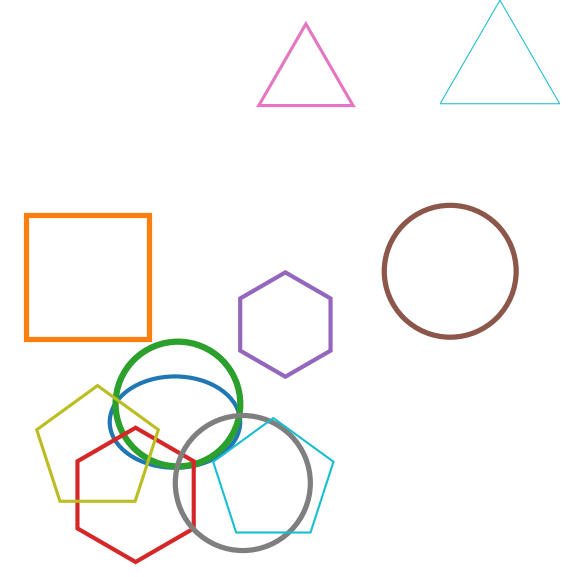[{"shape": "oval", "thickness": 2, "radius": 0.56, "center": [0.303, 0.268]}, {"shape": "square", "thickness": 2.5, "radius": 0.53, "center": [0.152, 0.519]}, {"shape": "circle", "thickness": 3, "radius": 0.54, "center": [0.308, 0.3]}, {"shape": "hexagon", "thickness": 2, "radius": 0.58, "center": [0.235, 0.142]}, {"shape": "hexagon", "thickness": 2, "radius": 0.45, "center": [0.494, 0.437]}, {"shape": "circle", "thickness": 2.5, "radius": 0.57, "center": [0.78, 0.529]}, {"shape": "triangle", "thickness": 1.5, "radius": 0.47, "center": [0.53, 0.863]}, {"shape": "circle", "thickness": 2.5, "radius": 0.58, "center": [0.42, 0.163]}, {"shape": "pentagon", "thickness": 1.5, "radius": 0.55, "center": [0.169, 0.221]}, {"shape": "pentagon", "thickness": 1, "radius": 0.55, "center": [0.473, 0.166]}, {"shape": "triangle", "thickness": 0.5, "radius": 0.6, "center": [0.866, 0.879]}]